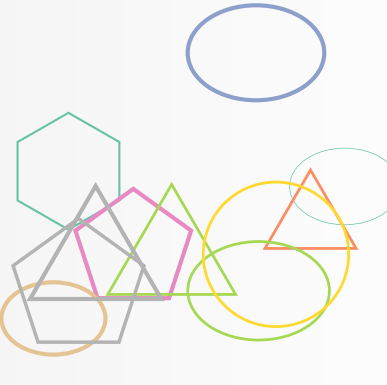[{"shape": "hexagon", "thickness": 1.5, "radius": 0.76, "center": [0.177, 0.555]}, {"shape": "oval", "thickness": 0.5, "radius": 0.71, "center": [0.89, 0.516]}, {"shape": "triangle", "thickness": 2, "radius": 0.68, "center": [0.801, 0.423]}, {"shape": "oval", "thickness": 3, "radius": 0.88, "center": [0.661, 0.863]}, {"shape": "pentagon", "thickness": 3, "radius": 0.78, "center": [0.344, 0.352]}, {"shape": "triangle", "thickness": 2, "radius": 0.95, "center": [0.443, 0.33]}, {"shape": "oval", "thickness": 2, "radius": 0.91, "center": [0.667, 0.245]}, {"shape": "circle", "thickness": 2, "radius": 0.94, "center": [0.712, 0.339]}, {"shape": "oval", "thickness": 3, "radius": 0.67, "center": [0.138, 0.173]}, {"shape": "pentagon", "thickness": 2.5, "radius": 0.89, "center": [0.203, 0.255]}, {"shape": "triangle", "thickness": 3, "radius": 0.98, "center": [0.247, 0.321]}]